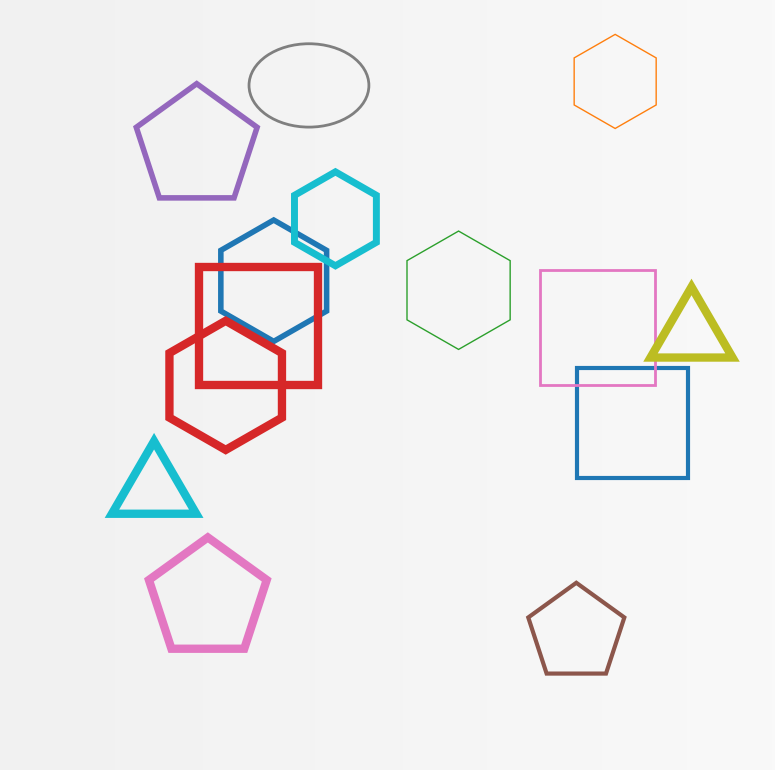[{"shape": "hexagon", "thickness": 2, "radius": 0.39, "center": [0.353, 0.635]}, {"shape": "square", "thickness": 1.5, "radius": 0.36, "center": [0.816, 0.451]}, {"shape": "hexagon", "thickness": 0.5, "radius": 0.31, "center": [0.794, 0.894]}, {"shape": "hexagon", "thickness": 0.5, "radius": 0.38, "center": [0.592, 0.623]}, {"shape": "hexagon", "thickness": 3, "radius": 0.42, "center": [0.291, 0.5]}, {"shape": "square", "thickness": 3, "radius": 0.38, "center": [0.333, 0.576]}, {"shape": "pentagon", "thickness": 2, "radius": 0.41, "center": [0.254, 0.809]}, {"shape": "pentagon", "thickness": 1.5, "radius": 0.33, "center": [0.744, 0.178]}, {"shape": "square", "thickness": 1, "radius": 0.37, "center": [0.771, 0.575]}, {"shape": "pentagon", "thickness": 3, "radius": 0.4, "center": [0.268, 0.222]}, {"shape": "oval", "thickness": 1, "radius": 0.39, "center": [0.399, 0.889]}, {"shape": "triangle", "thickness": 3, "radius": 0.31, "center": [0.892, 0.566]}, {"shape": "hexagon", "thickness": 2.5, "radius": 0.31, "center": [0.433, 0.716]}, {"shape": "triangle", "thickness": 3, "radius": 0.31, "center": [0.199, 0.364]}]